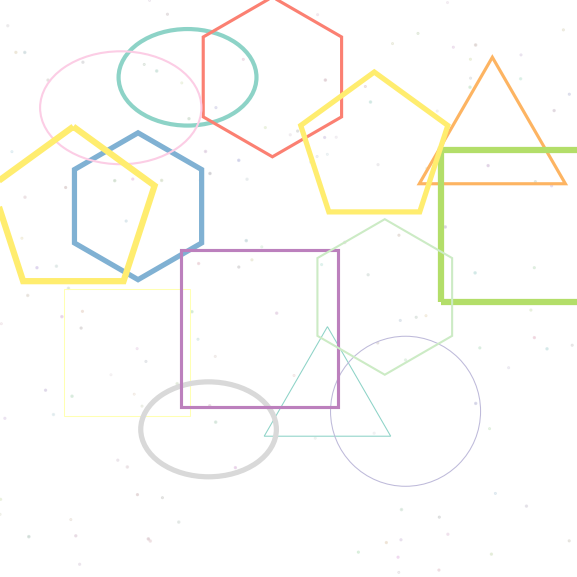[{"shape": "oval", "thickness": 2, "radius": 0.6, "center": [0.325, 0.865]}, {"shape": "triangle", "thickness": 0.5, "radius": 0.63, "center": [0.567, 0.307]}, {"shape": "square", "thickness": 0.5, "radius": 0.55, "center": [0.22, 0.389]}, {"shape": "circle", "thickness": 0.5, "radius": 0.65, "center": [0.702, 0.287]}, {"shape": "hexagon", "thickness": 1.5, "radius": 0.69, "center": [0.472, 0.866]}, {"shape": "hexagon", "thickness": 2.5, "radius": 0.64, "center": [0.239, 0.642]}, {"shape": "triangle", "thickness": 1.5, "radius": 0.73, "center": [0.853, 0.754]}, {"shape": "square", "thickness": 3, "radius": 0.66, "center": [0.895, 0.608]}, {"shape": "oval", "thickness": 1, "radius": 0.7, "center": [0.209, 0.813]}, {"shape": "oval", "thickness": 2.5, "radius": 0.59, "center": [0.361, 0.256]}, {"shape": "square", "thickness": 1.5, "radius": 0.68, "center": [0.449, 0.431]}, {"shape": "hexagon", "thickness": 1, "radius": 0.67, "center": [0.666, 0.485]}, {"shape": "pentagon", "thickness": 3, "radius": 0.74, "center": [0.127, 0.632]}, {"shape": "pentagon", "thickness": 2.5, "radius": 0.67, "center": [0.648, 0.741]}]